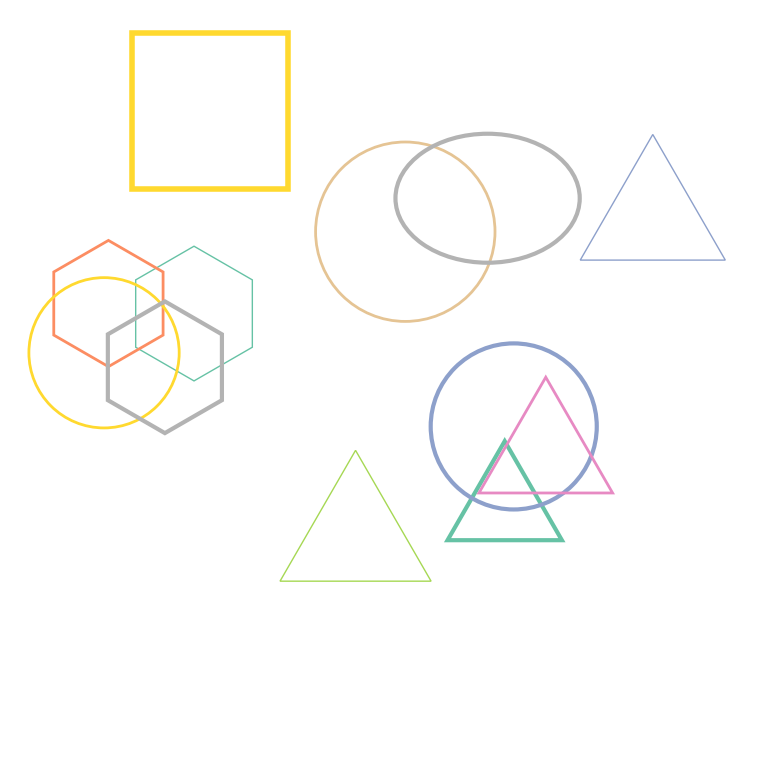[{"shape": "hexagon", "thickness": 0.5, "radius": 0.44, "center": [0.252, 0.593]}, {"shape": "triangle", "thickness": 1.5, "radius": 0.43, "center": [0.655, 0.341]}, {"shape": "hexagon", "thickness": 1, "radius": 0.41, "center": [0.141, 0.606]}, {"shape": "circle", "thickness": 1.5, "radius": 0.54, "center": [0.667, 0.446]}, {"shape": "triangle", "thickness": 0.5, "radius": 0.54, "center": [0.848, 0.717]}, {"shape": "triangle", "thickness": 1, "radius": 0.5, "center": [0.709, 0.41]}, {"shape": "triangle", "thickness": 0.5, "radius": 0.57, "center": [0.462, 0.302]}, {"shape": "circle", "thickness": 1, "radius": 0.49, "center": [0.135, 0.542]}, {"shape": "square", "thickness": 2, "radius": 0.51, "center": [0.273, 0.856]}, {"shape": "circle", "thickness": 1, "radius": 0.58, "center": [0.526, 0.699]}, {"shape": "oval", "thickness": 1.5, "radius": 0.6, "center": [0.633, 0.743]}, {"shape": "hexagon", "thickness": 1.5, "radius": 0.43, "center": [0.214, 0.523]}]